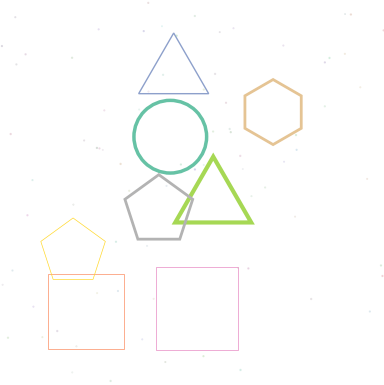[{"shape": "circle", "thickness": 2.5, "radius": 0.47, "center": [0.442, 0.645]}, {"shape": "square", "thickness": 0.5, "radius": 0.49, "center": [0.223, 0.191]}, {"shape": "triangle", "thickness": 1, "radius": 0.53, "center": [0.451, 0.809]}, {"shape": "square", "thickness": 0.5, "radius": 0.54, "center": [0.511, 0.198]}, {"shape": "triangle", "thickness": 3, "radius": 0.57, "center": [0.554, 0.479]}, {"shape": "pentagon", "thickness": 0.5, "radius": 0.44, "center": [0.19, 0.346]}, {"shape": "hexagon", "thickness": 2, "radius": 0.42, "center": [0.709, 0.709]}, {"shape": "pentagon", "thickness": 2, "radius": 0.46, "center": [0.413, 0.454]}]